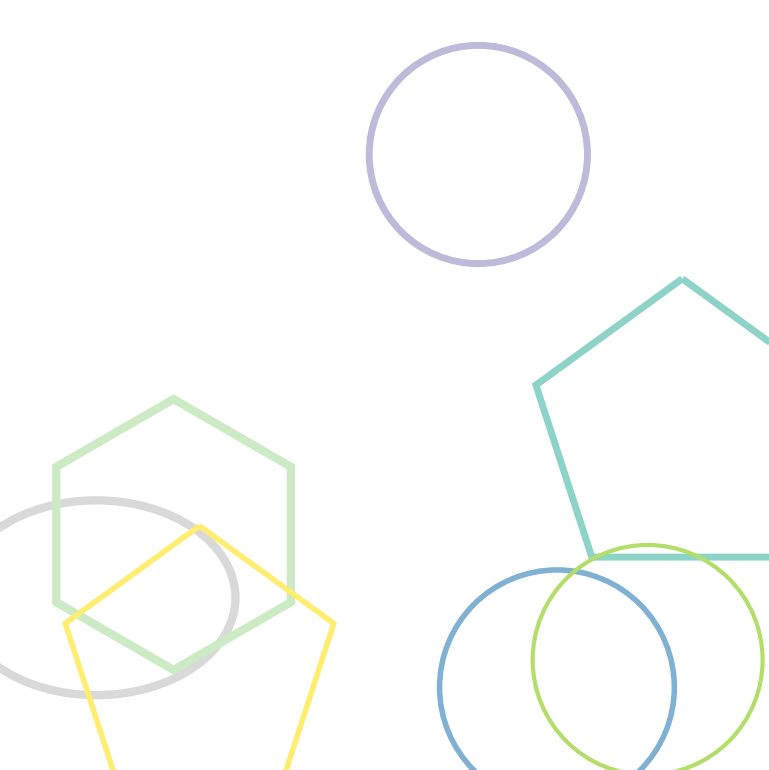[{"shape": "pentagon", "thickness": 2.5, "radius": 1.0, "center": [0.886, 0.438]}, {"shape": "circle", "thickness": 2.5, "radius": 0.71, "center": [0.621, 0.799]}, {"shape": "circle", "thickness": 2, "radius": 0.76, "center": [0.723, 0.107]}, {"shape": "circle", "thickness": 1.5, "radius": 0.75, "center": [0.841, 0.143]}, {"shape": "oval", "thickness": 3, "radius": 0.9, "center": [0.125, 0.224]}, {"shape": "hexagon", "thickness": 3, "radius": 0.88, "center": [0.225, 0.306]}, {"shape": "pentagon", "thickness": 2, "radius": 0.92, "center": [0.259, 0.134]}]